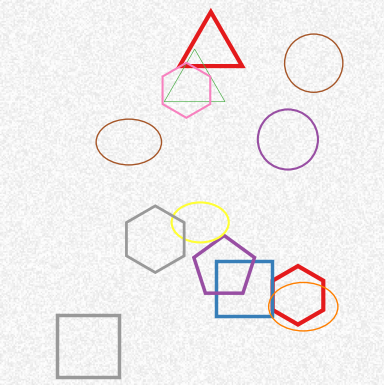[{"shape": "hexagon", "thickness": 3, "radius": 0.38, "center": [0.774, 0.233]}, {"shape": "triangle", "thickness": 3, "radius": 0.47, "center": [0.548, 0.875]}, {"shape": "square", "thickness": 2.5, "radius": 0.36, "center": [0.634, 0.25]}, {"shape": "triangle", "thickness": 0.5, "radius": 0.46, "center": [0.506, 0.781]}, {"shape": "pentagon", "thickness": 2.5, "radius": 0.41, "center": [0.582, 0.305]}, {"shape": "circle", "thickness": 1.5, "radius": 0.39, "center": [0.748, 0.638]}, {"shape": "oval", "thickness": 1, "radius": 0.45, "center": [0.788, 0.203]}, {"shape": "oval", "thickness": 1.5, "radius": 0.37, "center": [0.52, 0.422]}, {"shape": "oval", "thickness": 1, "radius": 0.42, "center": [0.335, 0.631]}, {"shape": "circle", "thickness": 1, "radius": 0.38, "center": [0.815, 0.836]}, {"shape": "hexagon", "thickness": 1.5, "radius": 0.36, "center": [0.484, 0.766]}, {"shape": "square", "thickness": 2.5, "radius": 0.4, "center": [0.229, 0.101]}, {"shape": "hexagon", "thickness": 2, "radius": 0.43, "center": [0.403, 0.379]}]